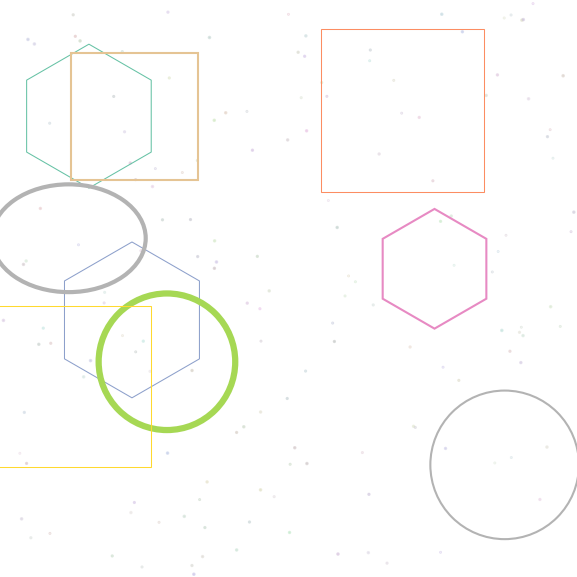[{"shape": "hexagon", "thickness": 0.5, "radius": 0.62, "center": [0.154, 0.798]}, {"shape": "square", "thickness": 0.5, "radius": 0.7, "center": [0.697, 0.808]}, {"shape": "hexagon", "thickness": 0.5, "radius": 0.67, "center": [0.229, 0.445]}, {"shape": "hexagon", "thickness": 1, "radius": 0.52, "center": [0.752, 0.534]}, {"shape": "circle", "thickness": 3, "radius": 0.59, "center": [0.289, 0.373]}, {"shape": "square", "thickness": 0.5, "radius": 0.7, "center": [0.122, 0.33]}, {"shape": "square", "thickness": 1, "radius": 0.55, "center": [0.233, 0.798]}, {"shape": "circle", "thickness": 1, "radius": 0.64, "center": [0.874, 0.194]}, {"shape": "oval", "thickness": 2, "radius": 0.67, "center": [0.119, 0.587]}]